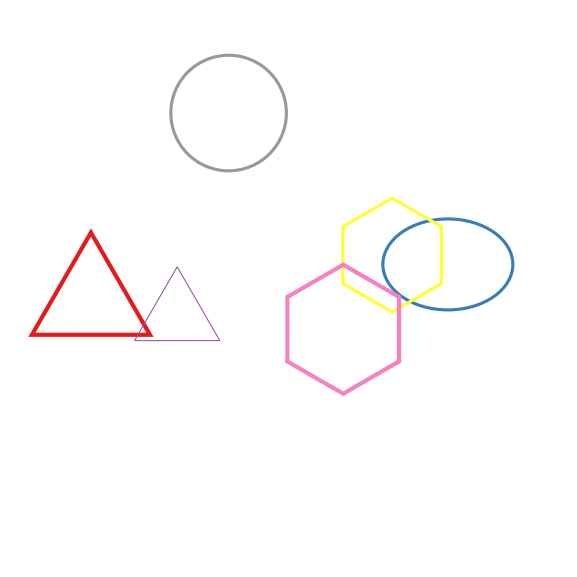[{"shape": "triangle", "thickness": 2, "radius": 0.59, "center": [0.157, 0.478]}, {"shape": "oval", "thickness": 1.5, "radius": 0.56, "center": [0.776, 0.541]}, {"shape": "triangle", "thickness": 0.5, "radius": 0.43, "center": [0.307, 0.452]}, {"shape": "hexagon", "thickness": 1.5, "radius": 0.49, "center": [0.679, 0.557]}, {"shape": "hexagon", "thickness": 2, "radius": 0.56, "center": [0.594, 0.429]}, {"shape": "circle", "thickness": 1.5, "radius": 0.5, "center": [0.396, 0.803]}]